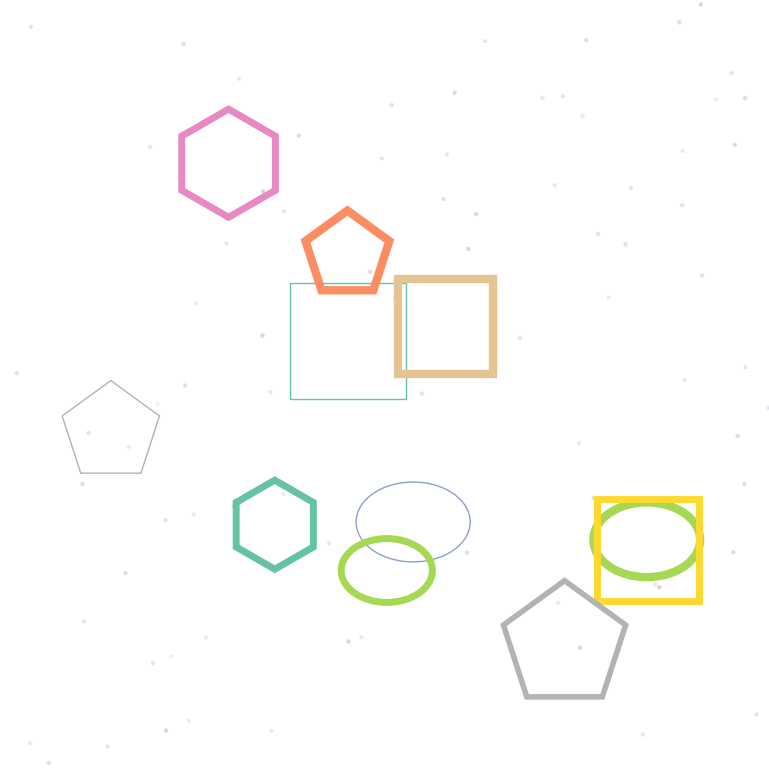[{"shape": "hexagon", "thickness": 2.5, "radius": 0.29, "center": [0.357, 0.319]}, {"shape": "square", "thickness": 0.5, "radius": 0.38, "center": [0.452, 0.557]}, {"shape": "pentagon", "thickness": 3, "radius": 0.29, "center": [0.451, 0.669]}, {"shape": "oval", "thickness": 0.5, "radius": 0.37, "center": [0.537, 0.322]}, {"shape": "hexagon", "thickness": 2.5, "radius": 0.35, "center": [0.297, 0.788]}, {"shape": "oval", "thickness": 2.5, "radius": 0.3, "center": [0.502, 0.259]}, {"shape": "oval", "thickness": 3, "radius": 0.35, "center": [0.84, 0.299]}, {"shape": "square", "thickness": 2.5, "radius": 0.33, "center": [0.841, 0.285]}, {"shape": "square", "thickness": 3, "radius": 0.31, "center": [0.579, 0.576]}, {"shape": "pentagon", "thickness": 2, "radius": 0.42, "center": [0.733, 0.162]}, {"shape": "pentagon", "thickness": 0.5, "radius": 0.33, "center": [0.144, 0.439]}]